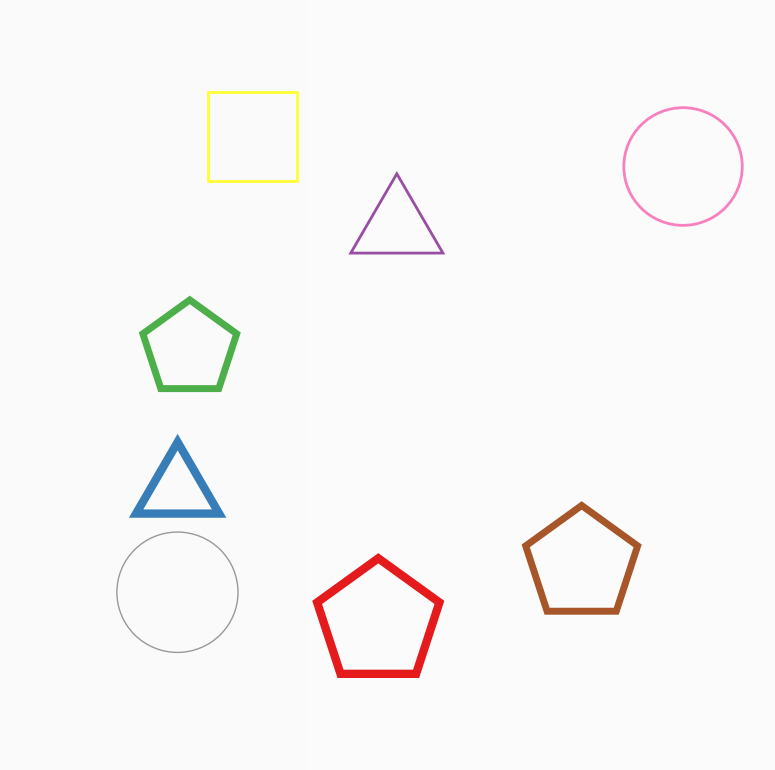[{"shape": "pentagon", "thickness": 3, "radius": 0.41, "center": [0.488, 0.192]}, {"shape": "triangle", "thickness": 3, "radius": 0.31, "center": [0.229, 0.364]}, {"shape": "pentagon", "thickness": 2.5, "radius": 0.32, "center": [0.245, 0.547]}, {"shape": "triangle", "thickness": 1, "radius": 0.34, "center": [0.512, 0.706]}, {"shape": "square", "thickness": 1, "radius": 0.29, "center": [0.326, 0.823]}, {"shape": "pentagon", "thickness": 2.5, "radius": 0.38, "center": [0.751, 0.268]}, {"shape": "circle", "thickness": 1, "radius": 0.38, "center": [0.881, 0.784]}, {"shape": "circle", "thickness": 0.5, "radius": 0.39, "center": [0.229, 0.231]}]